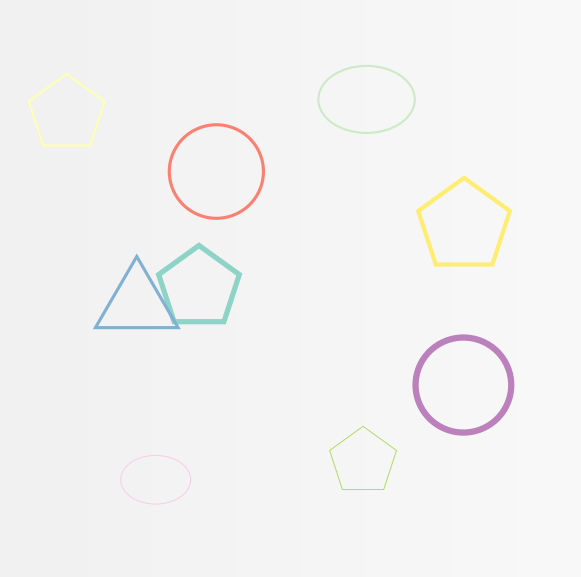[{"shape": "pentagon", "thickness": 2.5, "radius": 0.36, "center": [0.342, 0.501]}, {"shape": "pentagon", "thickness": 1, "radius": 0.34, "center": [0.115, 0.803]}, {"shape": "circle", "thickness": 1.5, "radius": 0.4, "center": [0.372, 0.702]}, {"shape": "triangle", "thickness": 1.5, "radius": 0.41, "center": [0.235, 0.473]}, {"shape": "pentagon", "thickness": 0.5, "radius": 0.3, "center": [0.625, 0.2]}, {"shape": "oval", "thickness": 0.5, "radius": 0.3, "center": [0.268, 0.168]}, {"shape": "circle", "thickness": 3, "radius": 0.41, "center": [0.797, 0.332]}, {"shape": "oval", "thickness": 1, "radius": 0.41, "center": [0.631, 0.827]}, {"shape": "pentagon", "thickness": 2, "radius": 0.41, "center": [0.798, 0.608]}]